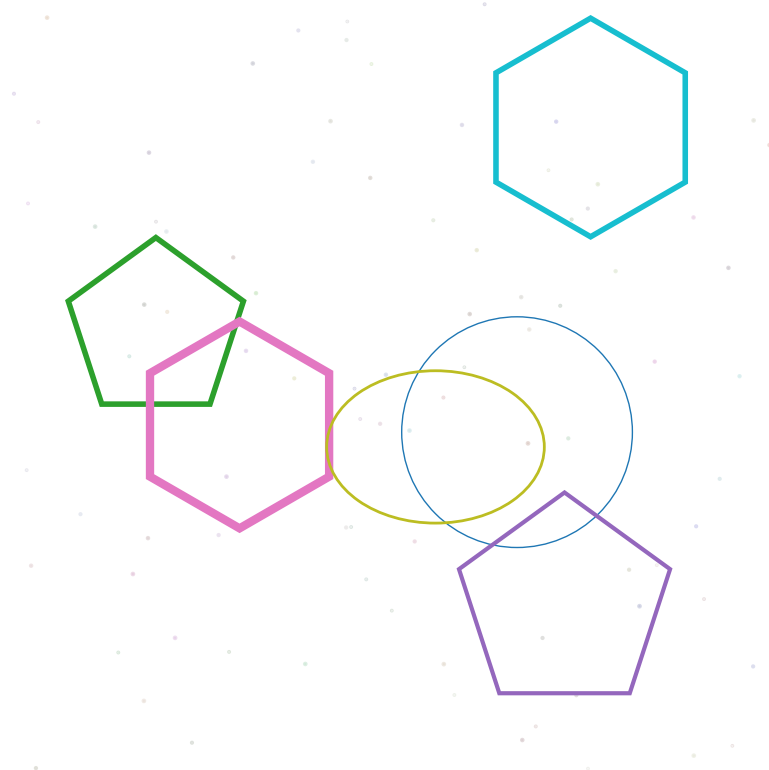[{"shape": "circle", "thickness": 0.5, "radius": 0.75, "center": [0.671, 0.439]}, {"shape": "pentagon", "thickness": 2, "radius": 0.6, "center": [0.202, 0.572]}, {"shape": "pentagon", "thickness": 1.5, "radius": 0.72, "center": [0.733, 0.216]}, {"shape": "hexagon", "thickness": 3, "radius": 0.67, "center": [0.311, 0.448]}, {"shape": "oval", "thickness": 1, "radius": 0.71, "center": [0.566, 0.42]}, {"shape": "hexagon", "thickness": 2, "radius": 0.71, "center": [0.767, 0.834]}]